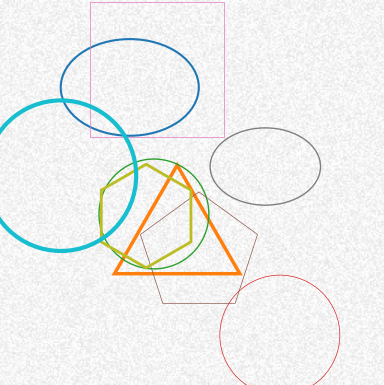[{"shape": "oval", "thickness": 1.5, "radius": 0.9, "center": [0.337, 0.773]}, {"shape": "triangle", "thickness": 2.5, "radius": 0.94, "center": [0.46, 0.383]}, {"shape": "circle", "thickness": 1, "radius": 0.71, "center": [0.4, 0.444]}, {"shape": "circle", "thickness": 0.5, "radius": 0.78, "center": [0.727, 0.13]}, {"shape": "pentagon", "thickness": 0.5, "radius": 0.8, "center": [0.517, 0.341]}, {"shape": "square", "thickness": 0.5, "radius": 0.87, "center": [0.407, 0.819]}, {"shape": "oval", "thickness": 1, "radius": 0.72, "center": [0.689, 0.567]}, {"shape": "hexagon", "thickness": 2, "radius": 0.67, "center": [0.38, 0.439]}, {"shape": "circle", "thickness": 3, "radius": 0.98, "center": [0.158, 0.544]}]